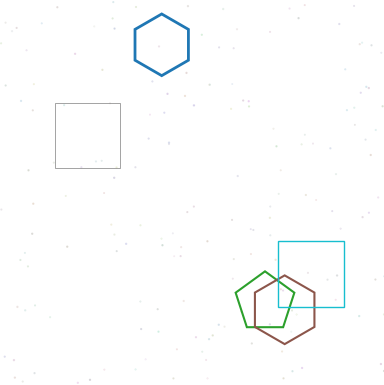[{"shape": "hexagon", "thickness": 2, "radius": 0.4, "center": [0.42, 0.884]}, {"shape": "pentagon", "thickness": 1.5, "radius": 0.4, "center": [0.688, 0.215]}, {"shape": "hexagon", "thickness": 1.5, "radius": 0.45, "center": [0.739, 0.195]}, {"shape": "square", "thickness": 0.5, "radius": 0.42, "center": [0.227, 0.649]}, {"shape": "square", "thickness": 1, "radius": 0.43, "center": [0.808, 0.289]}]